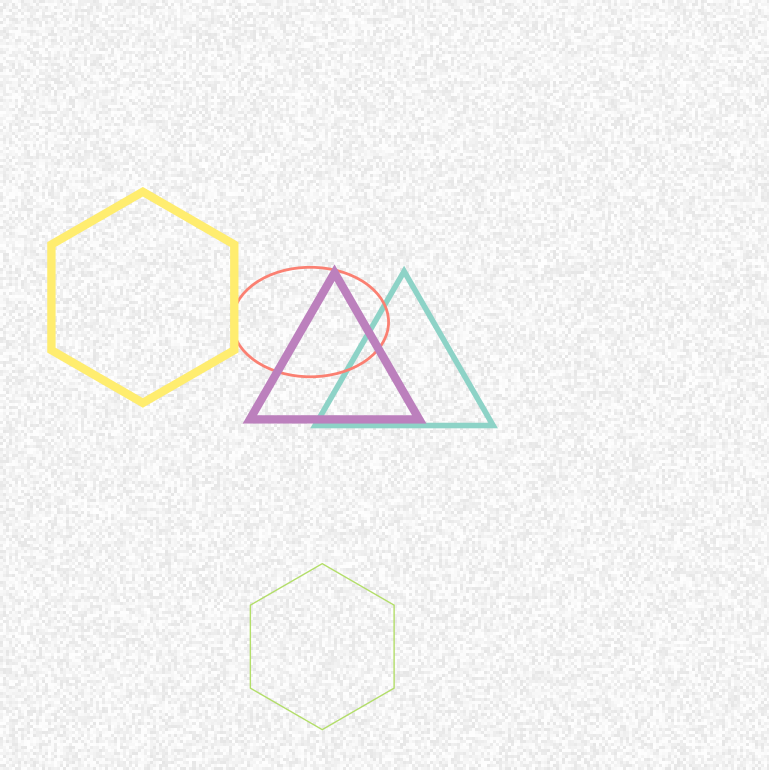[{"shape": "triangle", "thickness": 2, "radius": 0.67, "center": [0.525, 0.514]}, {"shape": "oval", "thickness": 1, "radius": 0.51, "center": [0.403, 0.582]}, {"shape": "hexagon", "thickness": 0.5, "radius": 0.54, "center": [0.418, 0.16]}, {"shape": "triangle", "thickness": 3, "radius": 0.63, "center": [0.434, 0.519]}, {"shape": "hexagon", "thickness": 3, "radius": 0.69, "center": [0.186, 0.614]}]